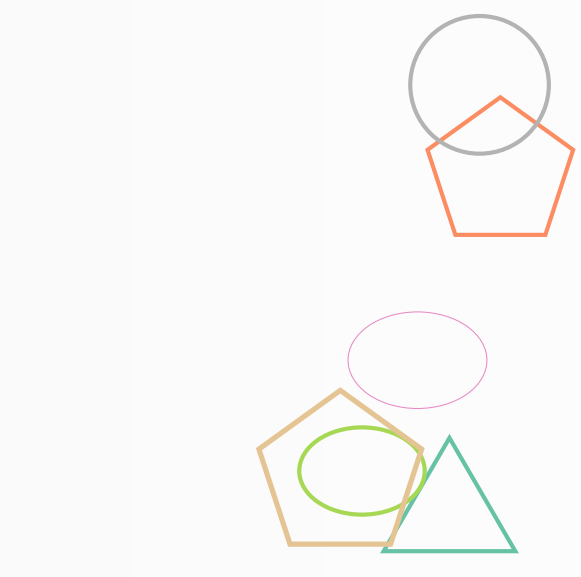[{"shape": "triangle", "thickness": 2, "radius": 0.65, "center": [0.773, 0.11]}, {"shape": "pentagon", "thickness": 2, "radius": 0.66, "center": [0.861, 0.699]}, {"shape": "oval", "thickness": 0.5, "radius": 0.6, "center": [0.718, 0.375]}, {"shape": "oval", "thickness": 2, "radius": 0.54, "center": [0.623, 0.184]}, {"shape": "pentagon", "thickness": 2.5, "radius": 0.74, "center": [0.585, 0.176]}, {"shape": "circle", "thickness": 2, "radius": 0.6, "center": [0.825, 0.852]}]